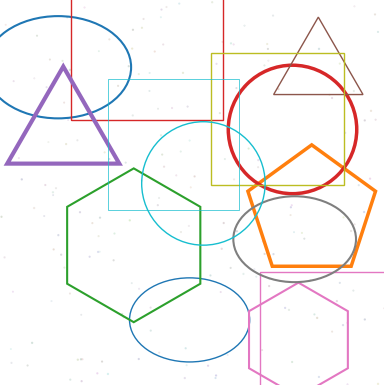[{"shape": "oval", "thickness": 1.5, "radius": 0.95, "center": [0.151, 0.825]}, {"shape": "oval", "thickness": 1, "radius": 0.78, "center": [0.492, 0.169]}, {"shape": "pentagon", "thickness": 2.5, "radius": 0.87, "center": [0.81, 0.449]}, {"shape": "hexagon", "thickness": 1.5, "radius": 1.0, "center": [0.347, 0.363]}, {"shape": "square", "thickness": 1, "radius": 0.99, "center": [0.383, 0.885]}, {"shape": "circle", "thickness": 2.5, "radius": 0.83, "center": [0.76, 0.664]}, {"shape": "triangle", "thickness": 3, "radius": 0.84, "center": [0.164, 0.659]}, {"shape": "triangle", "thickness": 1, "radius": 0.67, "center": [0.827, 0.821]}, {"shape": "hexagon", "thickness": 1.5, "radius": 0.74, "center": [0.775, 0.118]}, {"shape": "square", "thickness": 1, "radius": 0.85, "center": [0.845, 0.124]}, {"shape": "oval", "thickness": 1.5, "radius": 0.8, "center": [0.765, 0.379]}, {"shape": "square", "thickness": 1, "radius": 0.86, "center": [0.721, 0.691]}, {"shape": "square", "thickness": 0.5, "radius": 0.85, "center": [0.45, 0.625]}, {"shape": "circle", "thickness": 1, "radius": 0.8, "center": [0.528, 0.524]}]